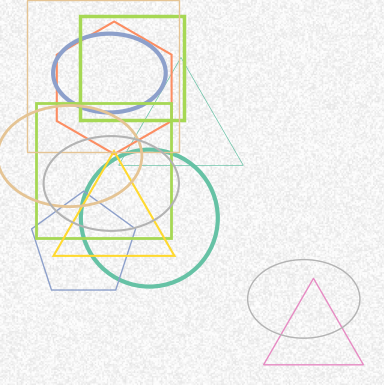[{"shape": "circle", "thickness": 3, "radius": 0.89, "center": [0.388, 0.433]}, {"shape": "triangle", "thickness": 0.5, "radius": 0.93, "center": [0.47, 0.664]}, {"shape": "hexagon", "thickness": 1.5, "radius": 0.86, "center": [0.297, 0.772]}, {"shape": "oval", "thickness": 3, "radius": 0.73, "center": [0.284, 0.81]}, {"shape": "pentagon", "thickness": 1, "radius": 0.71, "center": [0.217, 0.361]}, {"shape": "triangle", "thickness": 1, "radius": 0.75, "center": [0.814, 0.127]}, {"shape": "square", "thickness": 2, "radius": 0.88, "center": [0.269, 0.558]}, {"shape": "square", "thickness": 2.5, "radius": 0.67, "center": [0.343, 0.824]}, {"shape": "triangle", "thickness": 1.5, "radius": 0.91, "center": [0.296, 0.426]}, {"shape": "square", "thickness": 1, "radius": 0.99, "center": [0.268, 0.803]}, {"shape": "oval", "thickness": 2, "radius": 0.94, "center": [0.181, 0.595]}, {"shape": "oval", "thickness": 1.5, "radius": 0.88, "center": [0.289, 0.523]}, {"shape": "oval", "thickness": 1, "radius": 0.73, "center": [0.789, 0.224]}]